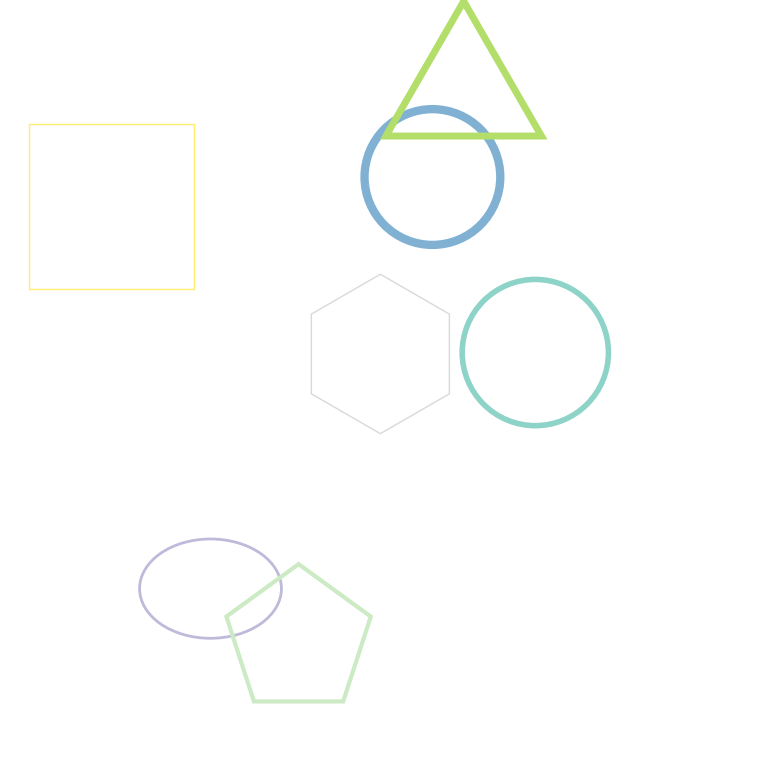[{"shape": "circle", "thickness": 2, "radius": 0.47, "center": [0.695, 0.542]}, {"shape": "oval", "thickness": 1, "radius": 0.46, "center": [0.273, 0.236]}, {"shape": "circle", "thickness": 3, "radius": 0.44, "center": [0.562, 0.77]}, {"shape": "triangle", "thickness": 2.5, "radius": 0.58, "center": [0.602, 0.882]}, {"shape": "hexagon", "thickness": 0.5, "radius": 0.52, "center": [0.494, 0.54]}, {"shape": "pentagon", "thickness": 1.5, "radius": 0.49, "center": [0.388, 0.169]}, {"shape": "square", "thickness": 0.5, "radius": 0.53, "center": [0.144, 0.732]}]